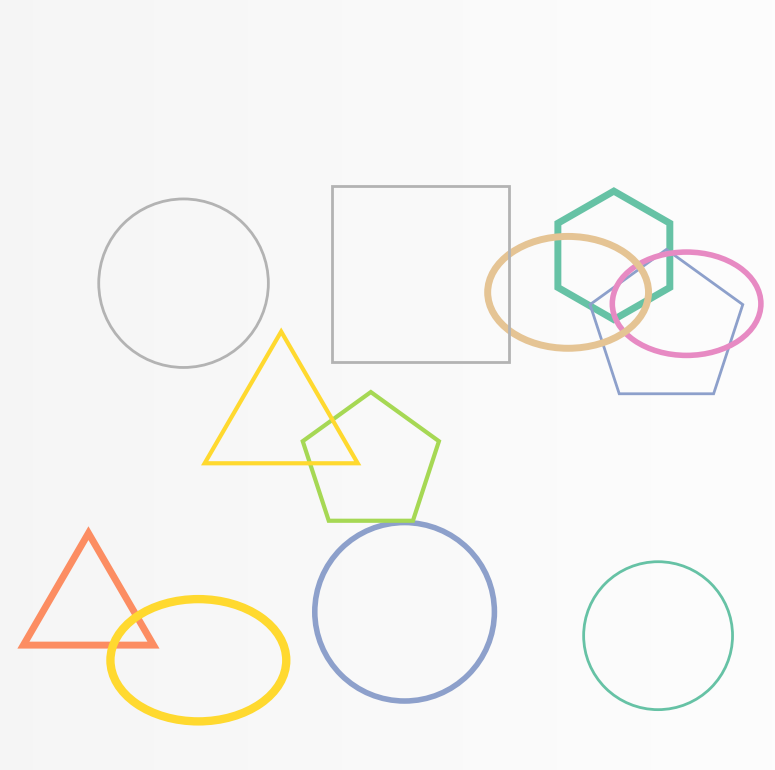[{"shape": "circle", "thickness": 1, "radius": 0.48, "center": [0.849, 0.174]}, {"shape": "hexagon", "thickness": 2.5, "radius": 0.42, "center": [0.792, 0.668]}, {"shape": "triangle", "thickness": 2.5, "radius": 0.48, "center": [0.114, 0.211]}, {"shape": "circle", "thickness": 2, "radius": 0.58, "center": [0.522, 0.205]}, {"shape": "pentagon", "thickness": 1, "radius": 0.52, "center": [0.86, 0.572]}, {"shape": "oval", "thickness": 2, "radius": 0.48, "center": [0.886, 0.606]}, {"shape": "pentagon", "thickness": 1.5, "radius": 0.46, "center": [0.478, 0.398]}, {"shape": "triangle", "thickness": 1.5, "radius": 0.57, "center": [0.363, 0.455]}, {"shape": "oval", "thickness": 3, "radius": 0.57, "center": [0.256, 0.143]}, {"shape": "oval", "thickness": 2.5, "radius": 0.52, "center": [0.733, 0.62]}, {"shape": "circle", "thickness": 1, "radius": 0.55, "center": [0.237, 0.632]}, {"shape": "square", "thickness": 1, "radius": 0.57, "center": [0.543, 0.644]}]